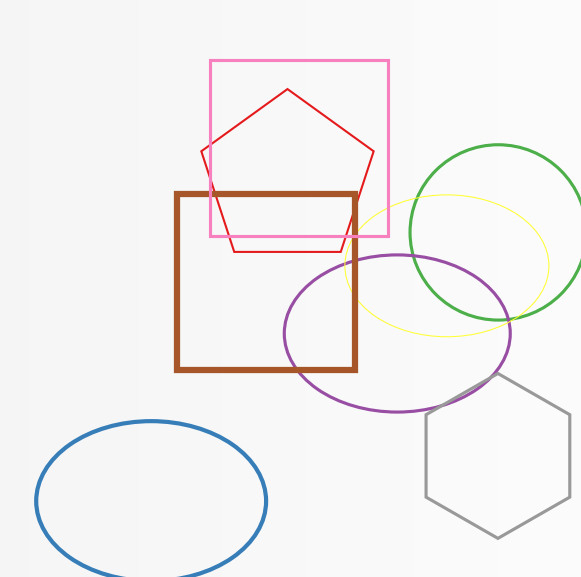[{"shape": "pentagon", "thickness": 1, "radius": 0.78, "center": [0.495, 0.689]}, {"shape": "oval", "thickness": 2, "radius": 0.99, "center": [0.26, 0.131]}, {"shape": "circle", "thickness": 1.5, "radius": 0.76, "center": [0.857, 0.597]}, {"shape": "oval", "thickness": 1.5, "radius": 0.97, "center": [0.683, 0.422]}, {"shape": "oval", "thickness": 0.5, "radius": 0.88, "center": [0.769, 0.539]}, {"shape": "square", "thickness": 3, "radius": 0.76, "center": [0.458, 0.511]}, {"shape": "square", "thickness": 1.5, "radius": 0.76, "center": [0.515, 0.744]}, {"shape": "hexagon", "thickness": 1.5, "radius": 0.71, "center": [0.857, 0.21]}]